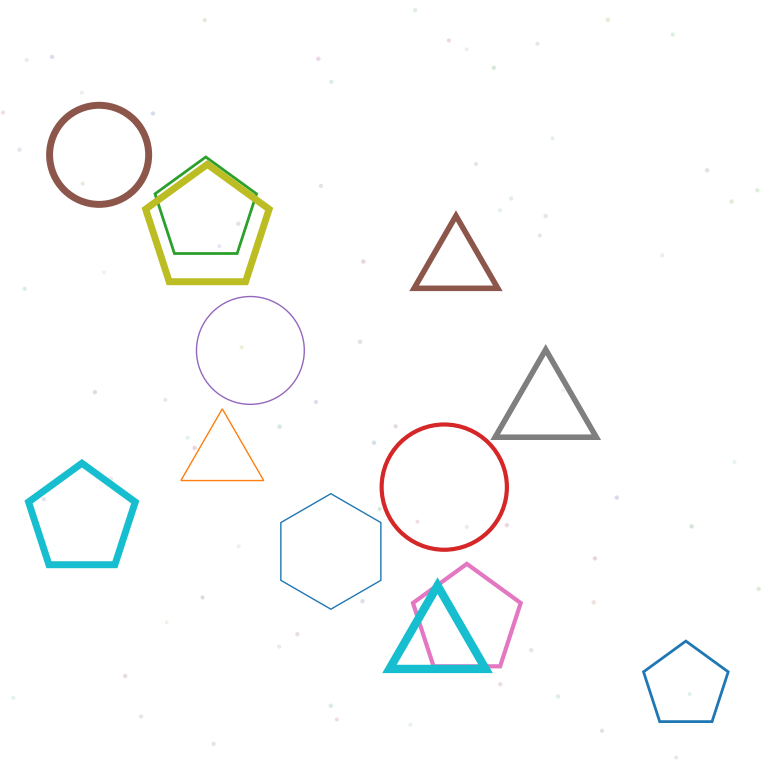[{"shape": "hexagon", "thickness": 0.5, "radius": 0.37, "center": [0.43, 0.284]}, {"shape": "pentagon", "thickness": 1, "radius": 0.29, "center": [0.891, 0.11]}, {"shape": "triangle", "thickness": 0.5, "radius": 0.31, "center": [0.289, 0.407]}, {"shape": "pentagon", "thickness": 1, "radius": 0.35, "center": [0.267, 0.727]}, {"shape": "circle", "thickness": 1.5, "radius": 0.41, "center": [0.577, 0.367]}, {"shape": "circle", "thickness": 0.5, "radius": 0.35, "center": [0.325, 0.545]}, {"shape": "triangle", "thickness": 2, "radius": 0.31, "center": [0.592, 0.657]}, {"shape": "circle", "thickness": 2.5, "radius": 0.32, "center": [0.129, 0.799]}, {"shape": "pentagon", "thickness": 1.5, "radius": 0.37, "center": [0.606, 0.194]}, {"shape": "triangle", "thickness": 2, "radius": 0.38, "center": [0.709, 0.47]}, {"shape": "pentagon", "thickness": 2.5, "radius": 0.42, "center": [0.269, 0.702]}, {"shape": "triangle", "thickness": 3, "radius": 0.36, "center": [0.568, 0.167]}, {"shape": "pentagon", "thickness": 2.5, "radius": 0.36, "center": [0.106, 0.326]}]